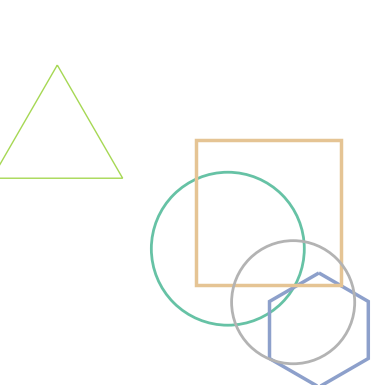[{"shape": "circle", "thickness": 2, "radius": 0.99, "center": [0.592, 0.354]}, {"shape": "hexagon", "thickness": 2.5, "radius": 0.74, "center": [0.828, 0.143]}, {"shape": "triangle", "thickness": 1, "radius": 0.98, "center": [0.149, 0.635]}, {"shape": "square", "thickness": 2.5, "radius": 0.94, "center": [0.698, 0.447]}, {"shape": "circle", "thickness": 2, "radius": 0.8, "center": [0.761, 0.215]}]